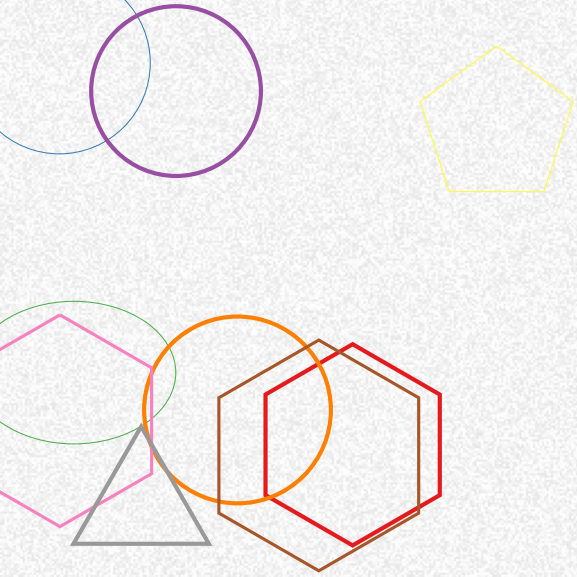[{"shape": "hexagon", "thickness": 2, "radius": 0.87, "center": [0.611, 0.229]}, {"shape": "circle", "thickness": 0.5, "radius": 0.79, "center": [0.103, 0.89]}, {"shape": "oval", "thickness": 0.5, "radius": 0.88, "center": [0.128, 0.354]}, {"shape": "circle", "thickness": 2, "radius": 0.73, "center": [0.305, 0.841]}, {"shape": "circle", "thickness": 2, "radius": 0.81, "center": [0.411, 0.289]}, {"shape": "pentagon", "thickness": 0.5, "radius": 0.7, "center": [0.86, 0.78]}, {"shape": "hexagon", "thickness": 1.5, "radius": 1.0, "center": [0.552, 0.211]}, {"shape": "hexagon", "thickness": 1.5, "radius": 0.92, "center": [0.104, 0.271]}, {"shape": "triangle", "thickness": 2, "radius": 0.68, "center": [0.244, 0.125]}]